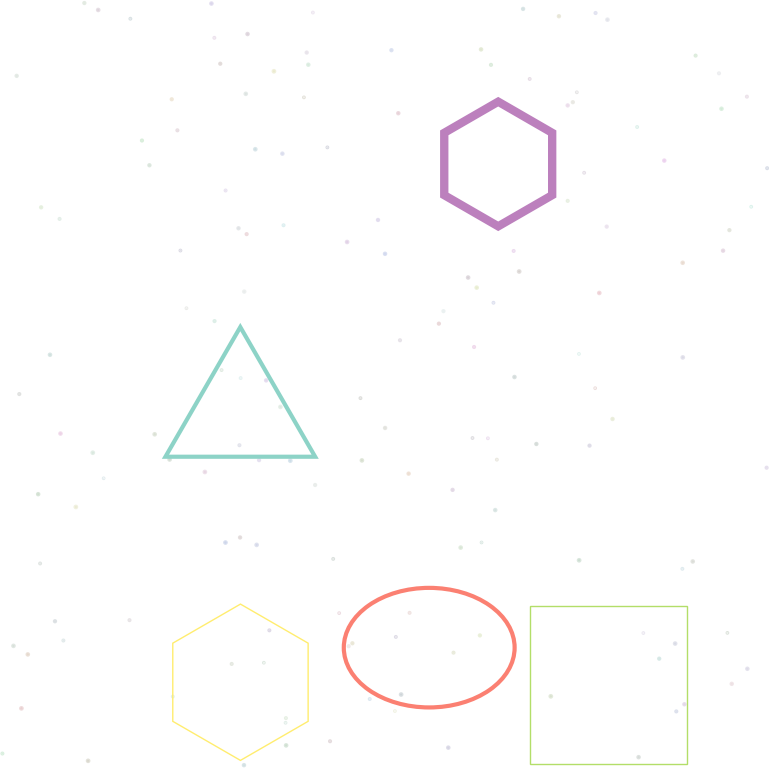[{"shape": "triangle", "thickness": 1.5, "radius": 0.56, "center": [0.312, 0.463]}, {"shape": "oval", "thickness": 1.5, "radius": 0.55, "center": [0.557, 0.159]}, {"shape": "square", "thickness": 0.5, "radius": 0.51, "center": [0.79, 0.11]}, {"shape": "hexagon", "thickness": 3, "radius": 0.4, "center": [0.647, 0.787]}, {"shape": "hexagon", "thickness": 0.5, "radius": 0.51, "center": [0.312, 0.114]}]